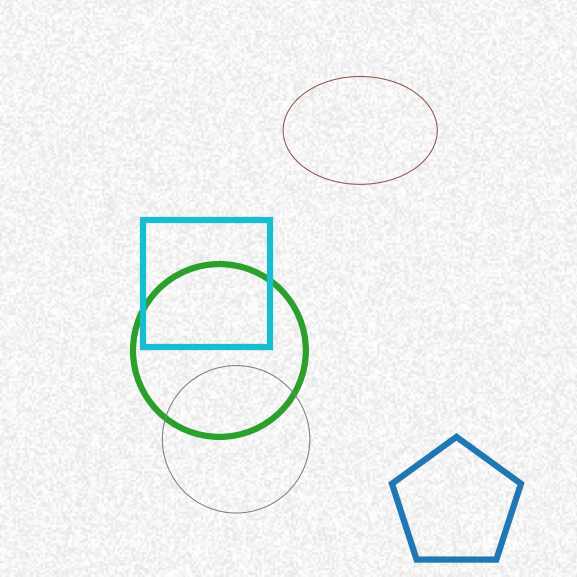[{"shape": "pentagon", "thickness": 3, "radius": 0.59, "center": [0.79, 0.125]}, {"shape": "circle", "thickness": 3, "radius": 0.75, "center": [0.38, 0.392]}, {"shape": "oval", "thickness": 0.5, "radius": 0.67, "center": [0.624, 0.773]}, {"shape": "circle", "thickness": 0.5, "radius": 0.64, "center": [0.409, 0.238]}, {"shape": "square", "thickness": 3, "radius": 0.55, "center": [0.358, 0.509]}]